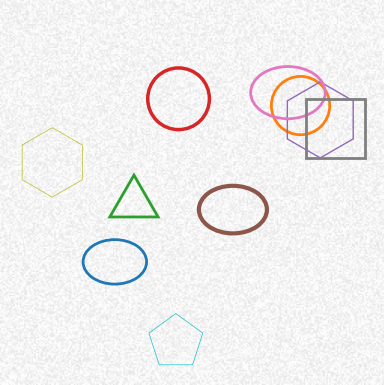[{"shape": "oval", "thickness": 2, "radius": 0.41, "center": [0.298, 0.32]}, {"shape": "circle", "thickness": 2, "radius": 0.38, "center": [0.781, 0.726]}, {"shape": "triangle", "thickness": 2, "radius": 0.36, "center": [0.348, 0.473]}, {"shape": "circle", "thickness": 2.5, "radius": 0.4, "center": [0.464, 0.743]}, {"shape": "hexagon", "thickness": 1, "radius": 0.49, "center": [0.832, 0.689]}, {"shape": "oval", "thickness": 3, "radius": 0.44, "center": [0.605, 0.456]}, {"shape": "oval", "thickness": 2, "radius": 0.48, "center": [0.748, 0.759]}, {"shape": "square", "thickness": 2, "radius": 0.38, "center": [0.872, 0.666]}, {"shape": "hexagon", "thickness": 0.5, "radius": 0.45, "center": [0.136, 0.578]}, {"shape": "pentagon", "thickness": 0.5, "radius": 0.37, "center": [0.457, 0.112]}]